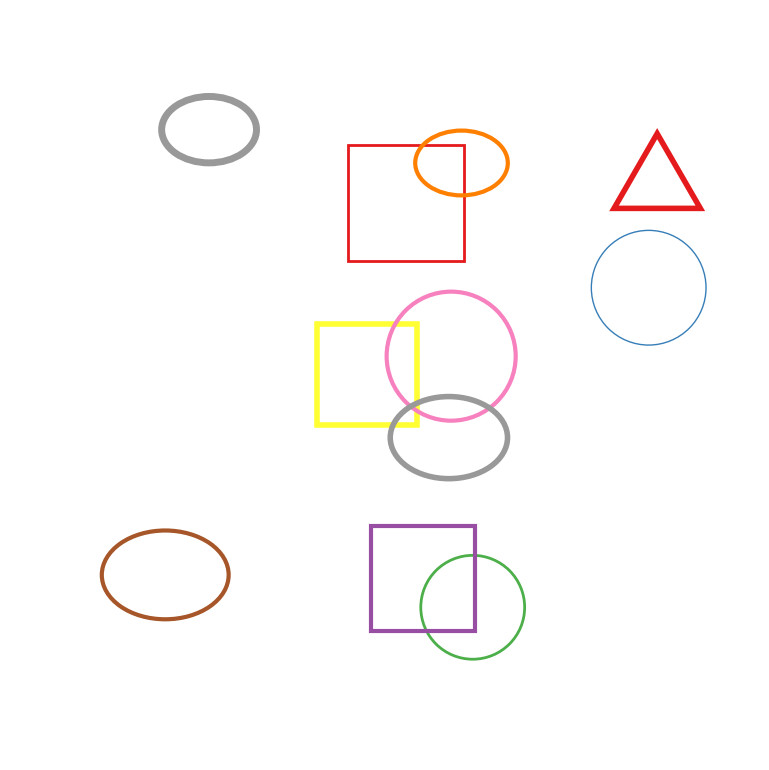[{"shape": "square", "thickness": 1, "radius": 0.38, "center": [0.528, 0.736]}, {"shape": "triangle", "thickness": 2, "radius": 0.32, "center": [0.853, 0.762]}, {"shape": "circle", "thickness": 0.5, "radius": 0.37, "center": [0.842, 0.626]}, {"shape": "circle", "thickness": 1, "radius": 0.34, "center": [0.614, 0.211]}, {"shape": "square", "thickness": 1.5, "radius": 0.34, "center": [0.549, 0.249]}, {"shape": "oval", "thickness": 1.5, "radius": 0.3, "center": [0.599, 0.788]}, {"shape": "square", "thickness": 2, "radius": 0.33, "center": [0.477, 0.514]}, {"shape": "oval", "thickness": 1.5, "radius": 0.41, "center": [0.215, 0.253]}, {"shape": "circle", "thickness": 1.5, "radius": 0.42, "center": [0.586, 0.537]}, {"shape": "oval", "thickness": 2.5, "radius": 0.31, "center": [0.272, 0.832]}, {"shape": "oval", "thickness": 2, "radius": 0.38, "center": [0.583, 0.432]}]